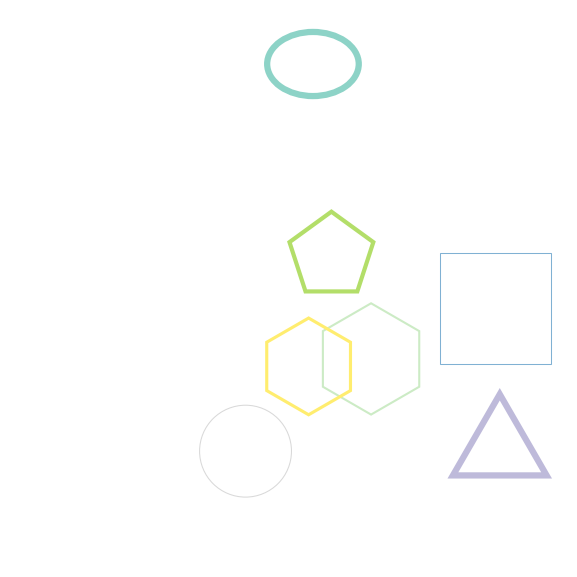[{"shape": "oval", "thickness": 3, "radius": 0.4, "center": [0.542, 0.888]}, {"shape": "triangle", "thickness": 3, "radius": 0.47, "center": [0.865, 0.223]}, {"shape": "square", "thickness": 0.5, "radius": 0.48, "center": [0.857, 0.464]}, {"shape": "pentagon", "thickness": 2, "radius": 0.38, "center": [0.574, 0.556]}, {"shape": "circle", "thickness": 0.5, "radius": 0.4, "center": [0.425, 0.218]}, {"shape": "hexagon", "thickness": 1, "radius": 0.48, "center": [0.643, 0.378]}, {"shape": "hexagon", "thickness": 1.5, "radius": 0.42, "center": [0.534, 0.365]}]